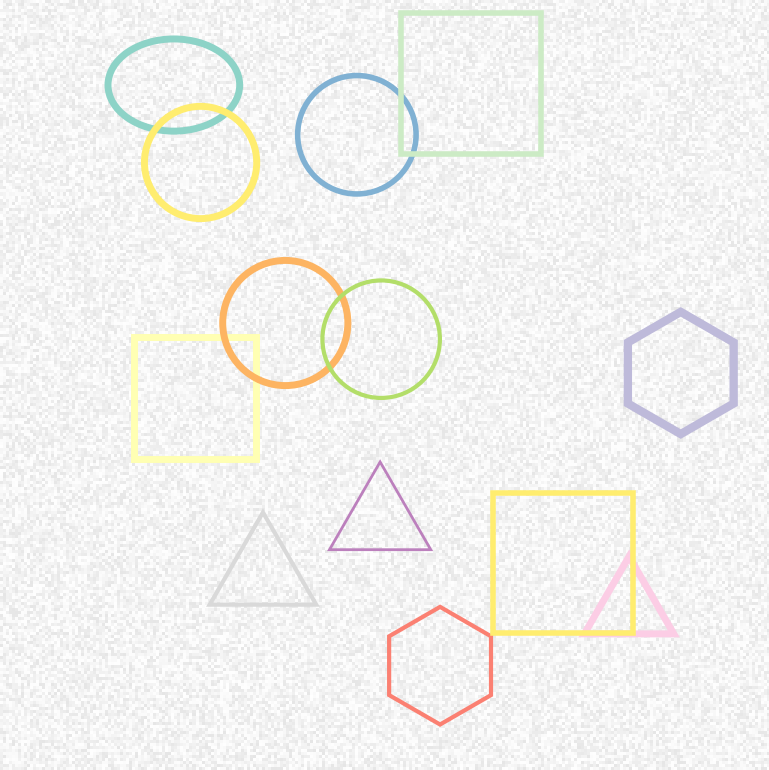[{"shape": "oval", "thickness": 2.5, "radius": 0.43, "center": [0.226, 0.89]}, {"shape": "square", "thickness": 2.5, "radius": 0.4, "center": [0.253, 0.483]}, {"shape": "hexagon", "thickness": 3, "radius": 0.4, "center": [0.884, 0.516]}, {"shape": "hexagon", "thickness": 1.5, "radius": 0.38, "center": [0.572, 0.135]}, {"shape": "circle", "thickness": 2, "radius": 0.38, "center": [0.463, 0.825]}, {"shape": "circle", "thickness": 2.5, "radius": 0.41, "center": [0.371, 0.581]}, {"shape": "circle", "thickness": 1.5, "radius": 0.38, "center": [0.495, 0.559]}, {"shape": "triangle", "thickness": 2.5, "radius": 0.34, "center": [0.817, 0.21]}, {"shape": "triangle", "thickness": 1.5, "radius": 0.4, "center": [0.341, 0.255]}, {"shape": "triangle", "thickness": 1, "radius": 0.38, "center": [0.494, 0.324]}, {"shape": "square", "thickness": 2, "radius": 0.46, "center": [0.612, 0.892]}, {"shape": "square", "thickness": 2, "radius": 0.45, "center": [0.731, 0.269]}, {"shape": "circle", "thickness": 2.5, "radius": 0.36, "center": [0.26, 0.789]}]